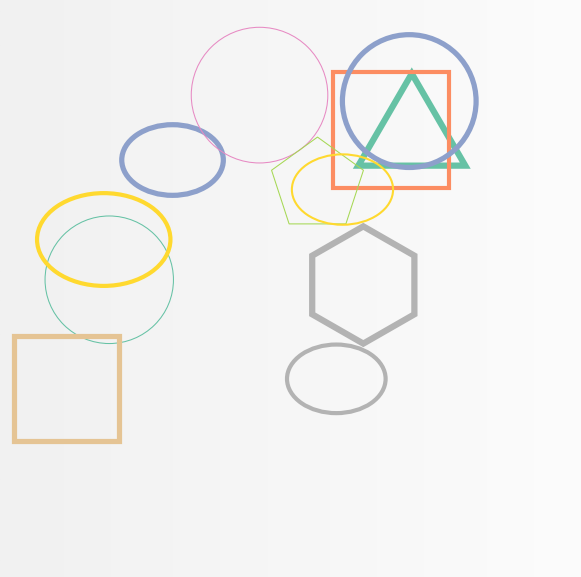[{"shape": "circle", "thickness": 0.5, "radius": 0.55, "center": [0.188, 0.515]}, {"shape": "triangle", "thickness": 3, "radius": 0.53, "center": [0.708, 0.765]}, {"shape": "square", "thickness": 2, "radius": 0.5, "center": [0.673, 0.775]}, {"shape": "circle", "thickness": 2.5, "radius": 0.57, "center": [0.704, 0.824]}, {"shape": "oval", "thickness": 2.5, "radius": 0.44, "center": [0.297, 0.722]}, {"shape": "circle", "thickness": 0.5, "radius": 0.59, "center": [0.447, 0.834]}, {"shape": "pentagon", "thickness": 0.5, "radius": 0.42, "center": [0.546, 0.679]}, {"shape": "oval", "thickness": 2, "radius": 0.57, "center": [0.178, 0.584]}, {"shape": "oval", "thickness": 1, "radius": 0.44, "center": [0.589, 0.671]}, {"shape": "square", "thickness": 2.5, "radius": 0.45, "center": [0.115, 0.327]}, {"shape": "oval", "thickness": 2, "radius": 0.42, "center": [0.579, 0.343]}, {"shape": "hexagon", "thickness": 3, "radius": 0.51, "center": [0.625, 0.506]}]